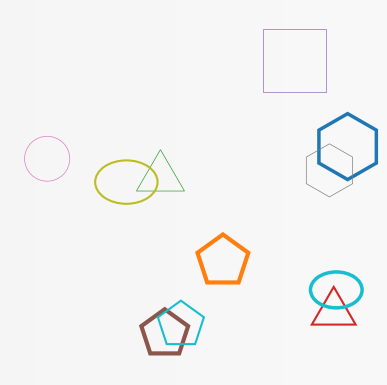[{"shape": "hexagon", "thickness": 2.5, "radius": 0.43, "center": [0.897, 0.619]}, {"shape": "pentagon", "thickness": 3, "radius": 0.34, "center": [0.575, 0.322]}, {"shape": "triangle", "thickness": 0.5, "radius": 0.36, "center": [0.414, 0.54]}, {"shape": "triangle", "thickness": 1.5, "radius": 0.33, "center": [0.861, 0.19]}, {"shape": "square", "thickness": 0.5, "radius": 0.41, "center": [0.759, 0.843]}, {"shape": "pentagon", "thickness": 3, "radius": 0.32, "center": [0.425, 0.133]}, {"shape": "circle", "thickness": 0.5, "radius": 0.29, "center": [0.122, 0.588]}, {"shape": "hexagon", "thickness": 0.5, "radius": 0.34, "center": [0.85, 0.557]}, {"shape": "oval", "thickness": 1.5, "radius": 0.4, "center": [0.326, 0.527]}, {"shape": "oval", "thickness": 2.5, "radius": 0.33, "center": [0.868, 0.247]}, {"shape": "pentagon", "thickness": 1.5, "radius": 0.31, "center": [0.467, 0.157]}]